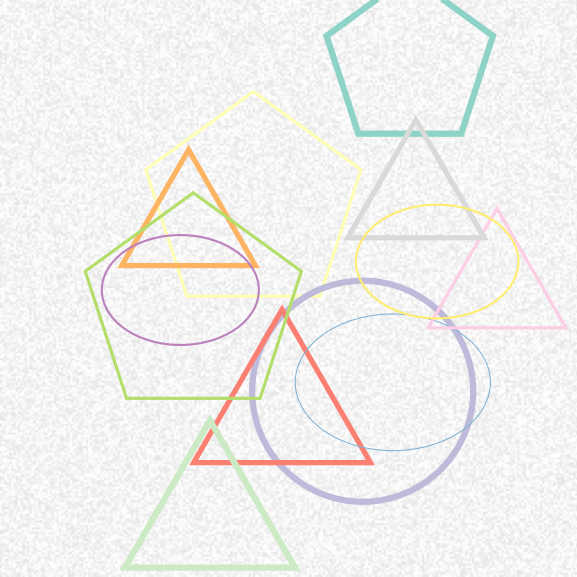[{"shape": "pentagon", "thickness": 3, "radius": 0.76, "center": [0.71, 0.89]}, {"shape": "pentagon", "thickness": 1.5, "radius": 0.98, "center": [0.439, 0.645]}, {"shape": "circle", "thickness": 3, "radius": 0.96, "center": [0.628, 0.322]}, {"shape": "triangle", "thickness": 2.5, "radius": 0.88, "center": [0.488, 0.286]}, {"shape": "oval", "thickness": 0.5, "radius": 0.85, "center": [0.68, 0.337]}, {"shape": "triangle", "thickness": 2.5, "radius": 0.67, "center": [0.327, 0.606]}, {"shape": "pentagon", "thickness": 1.5, "radius": 0.98, "center": [0.335, 0.469]}, {"shape": "triangle", "thickness": 1.5, "radius": 0.69, "center": [0.861, 0.5]}, {"shape": "triangle", "thickness": 2.5, "radius": 0.68, "center": [0.72, 0.656]}, {"shape": "oval", "thickness": 1, "radius": 0.68, "center": [0.312, 0.497]}, {"shape": "triangle", "thickness": 3, "radius": 0.85, "center": [0.364, 0.101]}, {"shape": "oval", "thickness": 1, "radius": 0.7, "center": [0.757, 0.546]}]